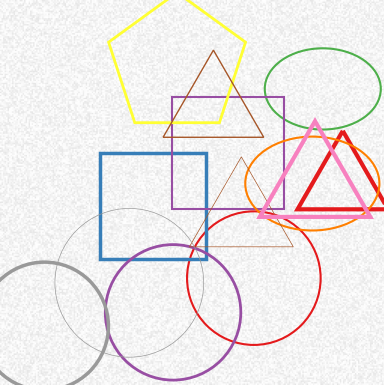[{"shape": "circle", "thickness": 1.5, "radius": 0.87, "center": [0.659, 0.278]}, {"shape": "triangle", "thickness": 3, "radius": 0.68, "center": [0.89, 0.524]}, {"shape": "square", "thickness": 2.5, "radius": 0.69, "center": [0.396, 0.464]}, {"shape": "oval", "thickness": 1.5, "radius": 0.75, "center": [0.838, 0.769]}, {"shape": "square", "thickness": 1.5, "radius": 0.73, "center": [0.593, 0.603]}, {"shape": "circle", "thickness": 2, "radius": 0.88, "center": [0.449, 0.189]}, {"shape": "oval", "thickness": 1.5, "radius": 0.87, "center": [0.811, 0.523]}, {"shape": "pentagon", "thickness": 2, "radius": 0.94, "center": [0.46, 0.833]}, {"shape": "triangle", "thickness": 0.5, "radius": 0.78, "center": [0.627, 0.437]}, {"shape": "triangle", "thickness": 1, "radius": 0.75, "center": [0.554, 0.719]}, {"shape": "triangle", "thickness": 3, "radius": 0.83, "center": [0.818, 0.519]}, {"shape": "circle", "thickness": 0.5, "radius": 0.97, "center": [0.336, 0.265]}, {"shape": "circle", "thickness": 2.5, "radius": 0.83, "center": [0.115, 0.153]}]